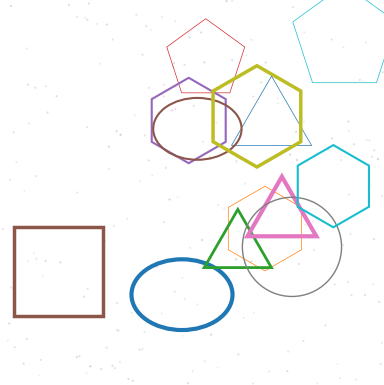[{"shape": "oval", "thickness": 3, "radius": 0.66, "center": [0.473, 0.235]}, {"shape": "triangle", "thickness": 0.5, "radius": 0.6, "center": [0.705, 0.682]}, {"shape": "hexagon", "thickness": 0.5, "radius": 0.55, "center": [0.688, 0.406]}, {"shape": "triangle", "thickness": 2, "radius": 0.5, "center": [0.618, 0.355]}, {"shape": "pentagon", "thickness": 0.5, "radius": 0.53, "center": [0.534, 0.845]}, {"shape": "hexagon", "thickness": 1.5, "radius": 0.55, "center": [0.49, 0.687]}, {"shape": "oval", "thickness": 1.5, "radius": 0.57, "center": [0.513, 0.665]}, {"shape": "square", "thickness": 2.5, "radius": 0.57, "center": [0.153, 0.294]}, {"shape": "triangle", "thickness": 3, "radius": 0.52, "center": [0.732, 0.438]}, {"shape": "circle", "thickness": 1, "radius": 0.64, "center": [0.758, 0.359]}, {"shape": "hexagon", "thickness": 2.5, "radius": 0.66, "center": [0.667, 0.698]}, {"shape": "pentagon", "thickness": 0.5, "radius": 0.71, "center": [0.895, 0.899]}, {"shape": "hexagon", "thickness": 1.5, "radius": 0.53, "center": [0.866, 0.516]}]